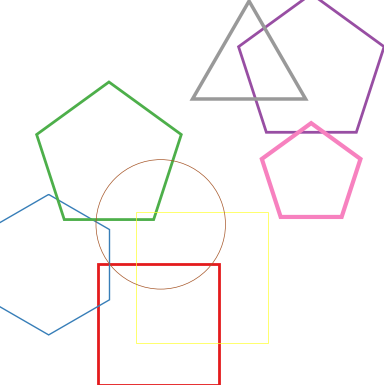[{"shape": "square", "thickness": 2, "radius": 0.79, "center": [0.412, 0.156]}, {"shape": "hexagon", "thickness": 1, "radius": 0.91, "center": [0.126, 0.313]}, {"shape": "pentagon", "thickness": 2, "radius": 0.99, "center": [0.283, 0.589]}, {"shape": "pentagon", "thickness": 2, "radius": 0.99, "center": [0.809, 0.817]}, {"shape": "square", "thickness": 0.5, "radius": 0.85, "center": [0.525, 0.279]}, {"shape": "circle", "thickness": 0.5, "radius": 0.84, "center": [0.417, 0.417]}, {"shape": "pentagon", "thickness": 3, "radius": 0.67, "center": [0.808, 0.545]}, {"shape": "triangle", "thickness": 2.5, "radius": 0.85, "center": [0.647, 0.828]}]